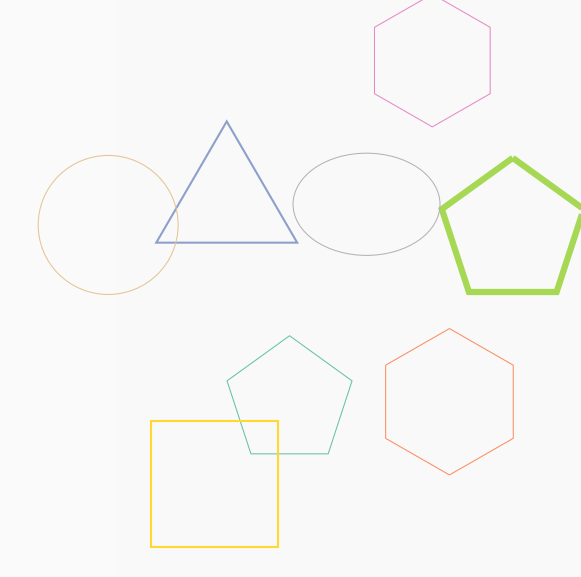[{"shape": "pentagon", "thickness": 0.5, "radius": 0.57, "center": [0.498, 0.305]}, {"shape": "hexagon", "thickness": 0.5, "radius": 0.63, "center": [0.773, 0.303]}, {"shape": "triangle", "thickness": 1, "radius": 0.7, "center": [0.39, 0.649]}, {"shape": "hexagon", "thickness": 0.5, "radius": 0.57, "center": [0.744, 0.894]}, {"shape": "pentagon", "thickness": 3, "radius": 0.64, "center": [0.882, 0.597]}, {"shape": "square", "thickness": 1, "radius": 0.55, "center": [0.369, 0.161]}, {"shape": "circle", "thickness": 0.5, "radius": 0.6, "center": [0.186, 0.61]}, {"shape": "oval", "thickness": 0.5, "radius": 0.63, "center": [0.631, 0.645]}]